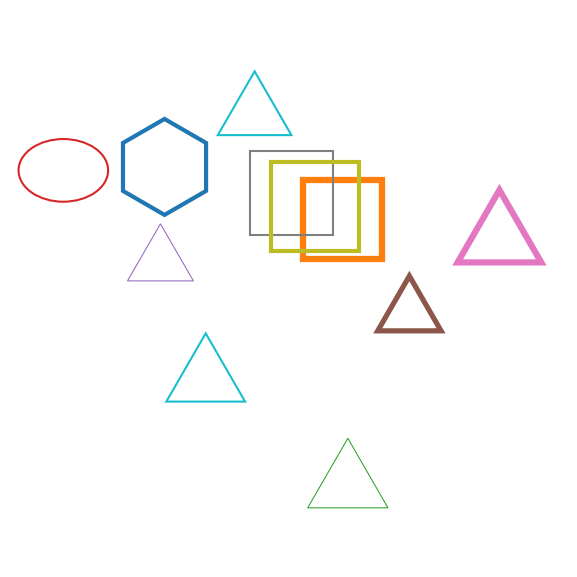[{"shape": "hexagon", "thickness": 2, "radius": 0.42, "center": [0.285, 0.71]}, {"shape": "square", "thickness": 3, "radius": 0.34, "center": [0.594, 0.619]}, {"shape": "triangle", "thickness": 0.5, "radius": 0.4, "center": [0.602, 0.16]}, {"shape": "oval", "thickness": 1, "radius": 0.39, "center": [0.11, 0.704]}, {"shape": "triangle", "thickness": 0.5, "radius": 0.33, "center": [0.278, 0.546]}, {"shape": "triangle", "thickness": 2.5, "radius": 0.32, "center": [0.709, 0.458]}, {"shape": "triangle", "thickness": 3, "radius": 0.42, "center": [0.865, 0.587]}, {"shape": "square", "thickness": 1, "radius": 0.36, "center": [0.505, 0.665]}, {"shape": "square", "thickness": 2, "radius": 0.38, "center": [0.545, 0.641]}, {"shape": "triangle", "thickness": 1, "radius": 0.37, "center": [0.441, 0.802]}, {"shape": "triangle", "thickness": 1, "radius": 0.39, "center": [0.356, 0.343]}]